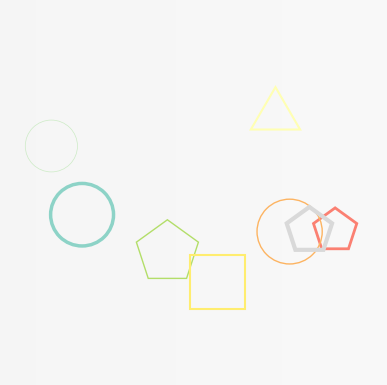[{"shape": "circle", "thickness": 2.5, "radius": 0.41, "center": [0.212, 0.442]}, {"shape": "triangle", "thickness": 1.5, "radius": 0.37, "center": [0.711, 0.7]}, {"shape": "pentagon", "thickness": 2, "radius": 0.29, "center": [0.865, 0.401]}, {"shape": "circle", "thickness": 1, "radius": 0.42, "center": [0.747, 0.399]}, {"shape": "pentagon", "thickness": 1, "radius": 0.42, "center": [0.432, 0.345]}, {"shape": "pentagon", "thickness": 3, "radius": 0.31, "center": [0.798, 0.401]}, {"shape": "circle", "thickness": 0.5, "radius": 0.34, "center": [0.133, 0.621]}, {"shape": "square", "thickness": 1.5, "radius": 0.35, "center": [0.561, 0.268]}]